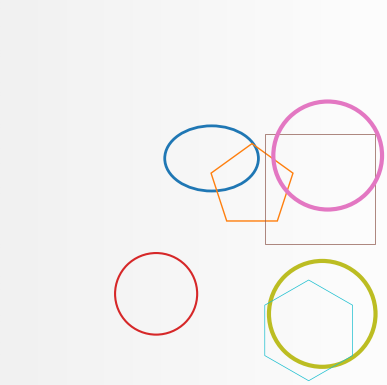[{"shape": "oval", "thickness": 2, "radius": 0.6, "center": [0.546, 0.588]}, {"shape": "pentagon", "thickness": 1, "radius": 0.56, "center": [0.65, 0.516]}, {"shape": "circle", "thickness": 1.5, "radius": 0.53, "center": [0.403, 0.237]}, {"shape": "square", "thickness": 0.5, "radius": 0.71, "center": [0.826, 0.508]}, {"shape": "circle", "thickness": 3, "radius": 0.7, "center": [0.846, 0.596]}, {"shape": "circle", "thickness": 3, "radius": 0.69, "center": [0.832, 0.185]}, {"shape": "hexagon", "thickness": 0.5, "radius": 0.65, "center": [0.797, 0.142]}]